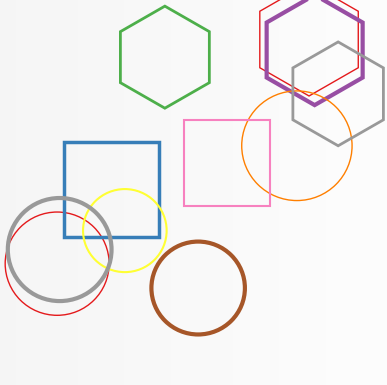[{"shape": "circle", "thickness": 1, "radius": 0.67, "center": [0.147, 0.315]}, {"shape": "hexagon", "thickness": 1, "radius": 0.73, "center": [0.798, 0.897]}, {"shape": "square", "thickness": 2.5, "radius": 0.62, "center": [0.288, 0.509]}, {"shape": "hexagon", "thickness": 2, "radius": 0.66, "center": [0.425, 0.852]}, {"shape": "hexagon", "thickness": 3, "radius": 0.72, "center": [0.812, 0.87]}, {"shape": "circle", "thickness": 1, "radius": 0.71, "center": [0.766, 0.621]}, {"shape": "circle", "thickness": 1.5, "radius": 0.54, "center": [0.322, 0.401]}, {"shape": "circle", "thickness": 3, "radius": 0.6, "center": [0.511, 0.252]}, {"shape": "square", "thickness": 1.5, "radius": 0.56, "center": [0.586, 0.577]}, {"shape": "hexagon", "thickness": 2, "radius": 0.67, "center": [0.873, 0.756]}, {"shape": "circle", "thickness": 3, "radius": 0.67, "center": [0.154, 0.352]}]